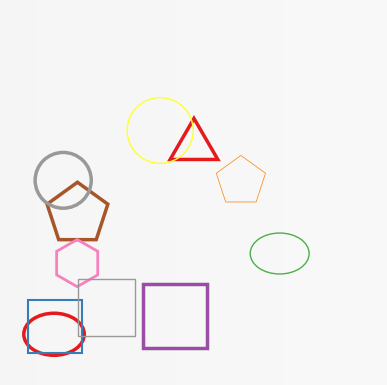[{"shape": "triangle", "thickness": 2.5, "radius": 0.36, "center": [0.501, 0.621]}, {"shape": "oval", "thickness": 2.5, "radius": 0.39, "center": [0.139, 0.132]}, {"shape": "square", "thickness": 1.5, "radius": 0.34, "center": [0.142, 0.152]}, {"shape": "oval", "thickness": 1, "radius": 0.38, "center": [0.722, 0.342]}, {"shape": "square", "thickness": 2.5, "radius": 0.42, "center": [0.452, 0.178]}, {"shape": "pentagon", "thickness": 0.5, "radius": 0.33, "center": [0.622, 0.529]}, {"shape": "circle", "thickness": 1, "radius": 0.43, "center": [0.413, 0.661]}, {"shape": "pentagon", "thickness": 2.5, "radius": 0.41, "center": [0.2, 0.444]}, {"shape": "hexagon", "thickness": 2, "radius": 0.31, "center": [0.199, 0.317]}, {"shape": "square", "thickness": 1, "radius": 0.37, "center": [0.274, 0.201]}, {"shape": "circle", "thickness": 2.5, "radius": 0.36, "center": [0.163, 0.532]}]